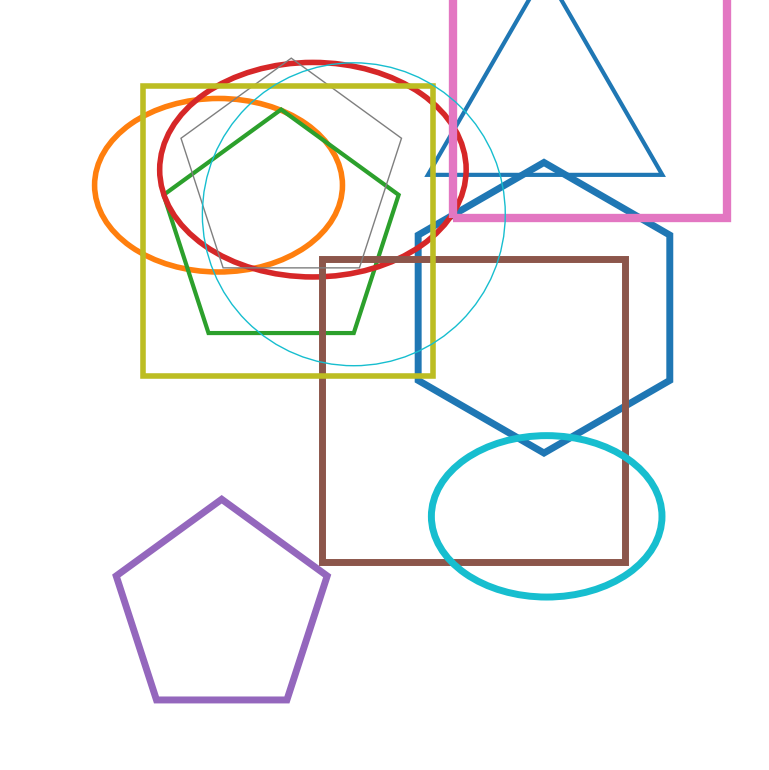[{"shape": "triangle", "thickness": 1.5, "radius": 0.88, "center": [0.708, 0.861]}, {"shape": "hexagon", "thickness": 2.5, "radius": 0.94, "center": [0.706, 0.6]}, {"shape": "oval", "thickness": 2, "radius": 0.8, "center": [0.284, 0.759]}, {"shape": "pentagon", "thickness": 1.5, "radius": 0.8, "center": [0.365, 0.697]}, {"shape": "oval", "thickness": 2, "radius": 1.0, "center": [0.406, 0.78]}, {"shape": "pentagon", "thickness": 2.5, "radius": 0.72, "center": [0.288, 0.208]}, {"shape": "square", "thickness": 2.5, "radius": 0.98, "center": [0.615, 0.467]}, {"shape": "square", "thickness": 3, "radius": 0.89, "center": [0.766, 0.894]}, {"shape": "pentagon", "thickness": 0.5, "radius": 0.75, "center": [0.378, 0.774]}, {"shape": "square", "thickness": 2, "radius": 0.94, "center": [0.374, 0.7]}, {"shape": "oval", "thickness": 2.5, "radius": 0.75, "center": [0.71, 0.329]}, {"shape": "circle", "thickness": 0.5, "radius": 0.98, "center": [0.46, 0.722]}]